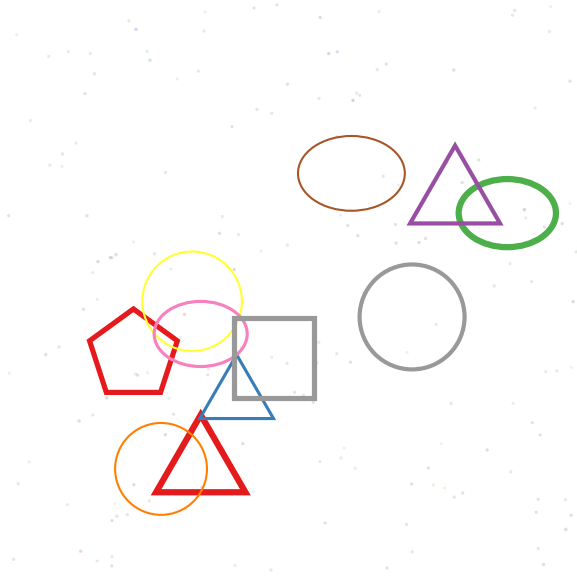[{"shape": "triangle", "thickness": 3, "radius": 0.45, "center": [0.348, 0.191]}, {"shape": "pentagon", "thickness": 2.5, "radius": 0.4, "center": [0.231, 0.384]}, {"shape": "triangle", "thickness": 1.5, "radius": 0.37, "center": [0.41, 0.311]}, {"shape": "oval", "thickness": 3, "radius": 0.42, "center": [0.878, 0.63]}, {"shape": "triangle", "thickness": 2, "radius": 0.45, "center": [0.788, 0.657]}, {"shape": "circle", "thickness": 1, "radius": 0.4, "center": [0.279, 0.187]}, {"shape": "circle", "thickness": 1, "radius": 0.43, "center": [0.333, 0.477]}, {"shape": "oval", "thickness": 1, "radius": 0.46, "center": [0.608, 0.699]}, {"shape": "oval", "thickness": 1.5, "radius": 0.4, "center": [0.348, 0.421]}, {"shape": "square", "thickness": 2.5, "radius": 0.35, "center": [0.475, 0.379]}, {"shape": "circle", "thickness": 2, "radius": 0.45, "center": [0.714, 0.45]}]